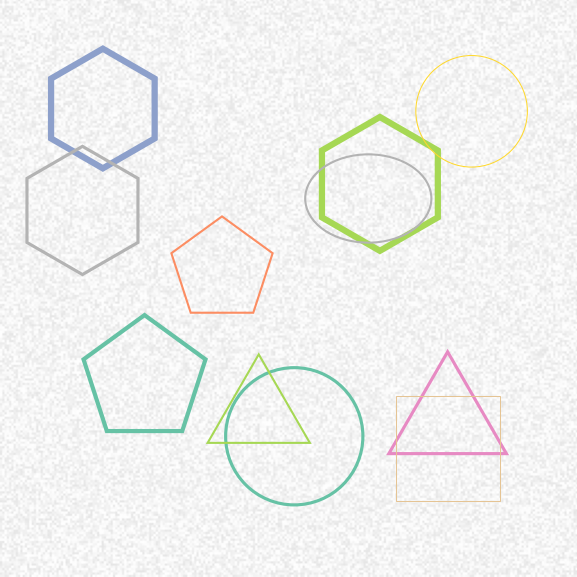[{"shape": "circle", "thickness": 1.5, "radius": 0.59, "center": [0.51, 0.244]}, {"shape": "pentagon", "thickness": 2, "radius": 0.56, "center": [0.25, 0.343]}, {"shape": "pentagon", "thickness": 1, "radius": 0.46, "center": [0.384, 0.532]}, {"shape": "hexagon", "thickness": 3, "radius": 0.52, "center": [0.178, 0.811]}, {"shape": "triangle", "thickness": 1.5, "radius": 0.59, "center": [0.775, 0.272]}, {"shape": "triangle", "thickness": 1, "radius": 0.51, "center": [0.448, 0.283]}, {"shape": "hexagon", "thickness": 3, "radius": 0.58, "center": [0.658, 0.681]}, {"shape": "circle", "thickness": 0.5, "radius": 0.48, "center": [0.817, 0.806]}, {"shape": "square", "thickness": 0.5, "radius": 0.45, "center": [0.776, 0.223]}, {"shape": "oval", "thickness": 1, "radius": 0.55, "center": [0.638, 0.655]}, {"shape": "hexagon", "thickness": 1.5, "radius": 0.55, "center": [0.143, 0.635]}]